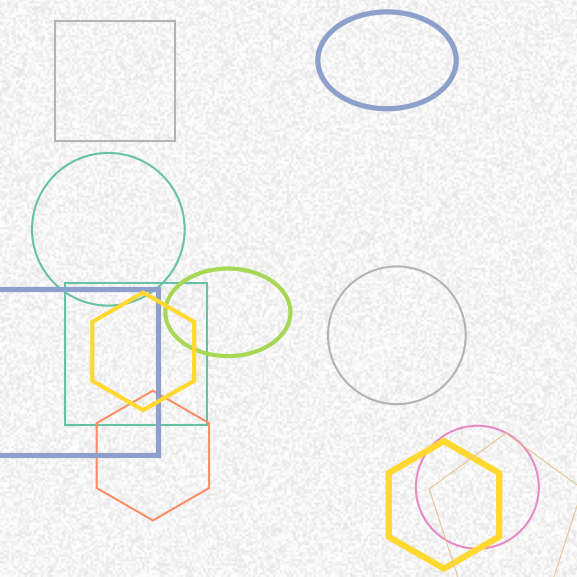[{"shape": "square", "thickness": 1, "radius": 0.61, "center": [0.236, 0.386]}, {"shape": "circle", "thickness": 1, "radius": 0.66, "center": [0.188, 0.602]}, {"shape": "hexagon", "thickness": 1, "radius": 0.56, "center": [0.265, 0.21]}, {"shape": "square", "thickness": 2.5, "radius": 0.72, "center": [0.131, 0.355]}, {"shape": "oval", "thickness": 2.5, "radius": 0.6, "center": [0.67, 0.895]}, {"shape": "circle", "thickness": 1, "radius": 0.53, "center": [0.827, 0.155]}, {"shape": "oval", "thickness": 2, "radius": 0.54, "center": [0.395, 0.458]}, {"shape": "hexagon", "thickness": 3, "radius": 0.55, "center": [0.769, 0.125]}, {"shape": "hexagon", "thickness": 2, "radius": 0.51, "center": [0.248, 0.391]}, {"shape": "pentagon", "thickness": 0.5, "radius": 0.7, "center": [0.876, 0.109]}, {"shape": "square", "thickness": 1, "radius": 0.52, "center": [0.199, 0.859]}, {"shape": "circle", "thickness": 1, "radius": 0.6, "center": [0.687, 0.419]}]